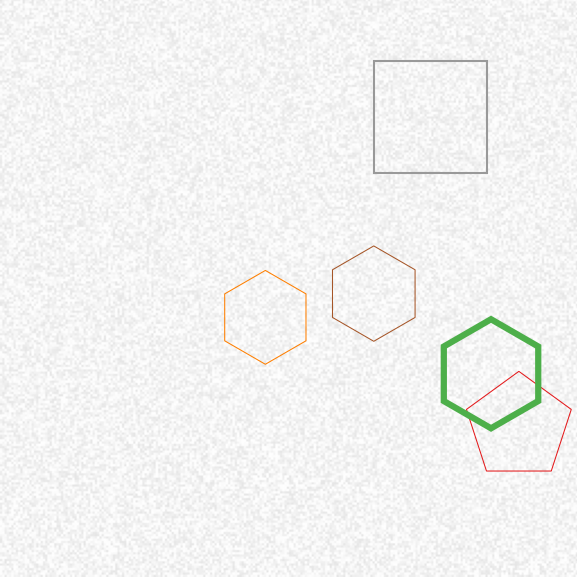[{"shape": "pentagon", "thickness": 0.5, "radius": 0.48, "center": [0.898, 0.261]}, {"shape": "hexagon", "thickness": 3, "radius": 0.47, "center": [0.85, 0.352]}, {"shape": "hexagon", "thickness": 0.5, "radius": 0.41, "center": [0.459, 0.45]}, {"shape": "hexagon", "thickness": 0.5, "radius": 0.41, "center": [0.647, 0.491]}, {"shape": "square", "thickness": 1, "radius": 0.49, "center": [0.745, 0.796]}]